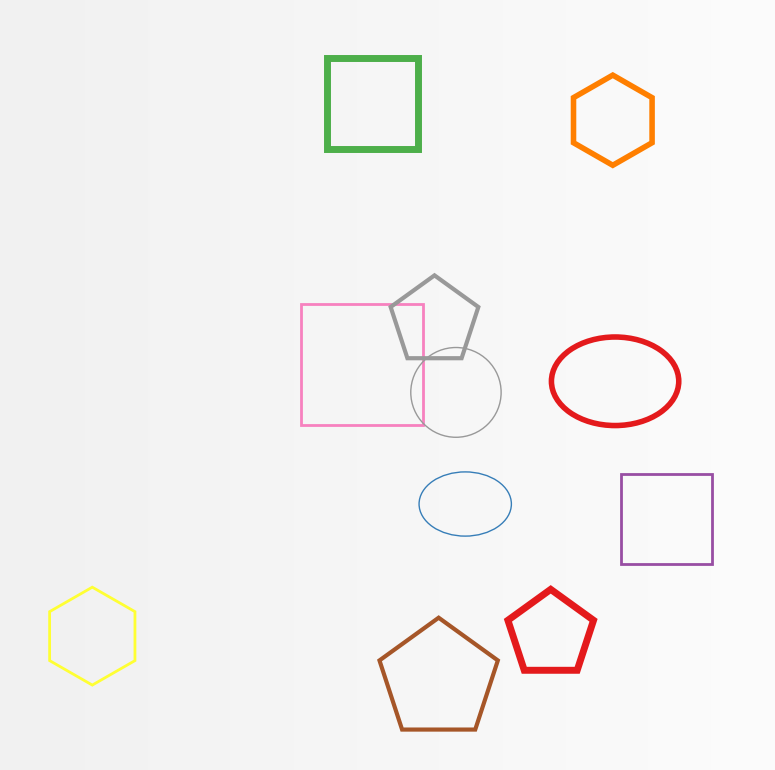[{"shape": "pentagon", "thickness": 2.5, "radius": 0.29, "center": [0.711, 0.176]}, {"shape": "oval", "thickness": 2, "radius": 0.41, "center": [0.794, 0.505]}, {"shape": "oval", "thickness": 0.5, "radius": 0.3, "center": [0.6, 0.345]}, {"shape": "square", "thickness": 2.5, "radius": 0.29, "center": [0.481, 0.866]}, {"shape": "square", "thickness": 1, "radius": 0.29, "center": [0.86, 0.326]}, {"shape": "hexagon", "thickness": 2, "radius": 0.29, "center": [0.791, 0.844]}, {"shape": "hexagon", "thickness": 1, "radius": 0.32, "center": [0.119, 0.174]}, {"shape": "pentagon", "thickness": 1.5, "radius": 0.4, "center": [0.566, 0.117]}, {"shape": "square", "thickness": 1, "radius": 0.39, "center": [0.467, 0.527]}, {"shape": "pentagon", "thickness": 1.5, "radius": 0.3, "center": [0.561, 0.583]}, {"shape": "circle", "thickness": 0.5, "radius": 0.29, "center": [0.588, 0.49]}]